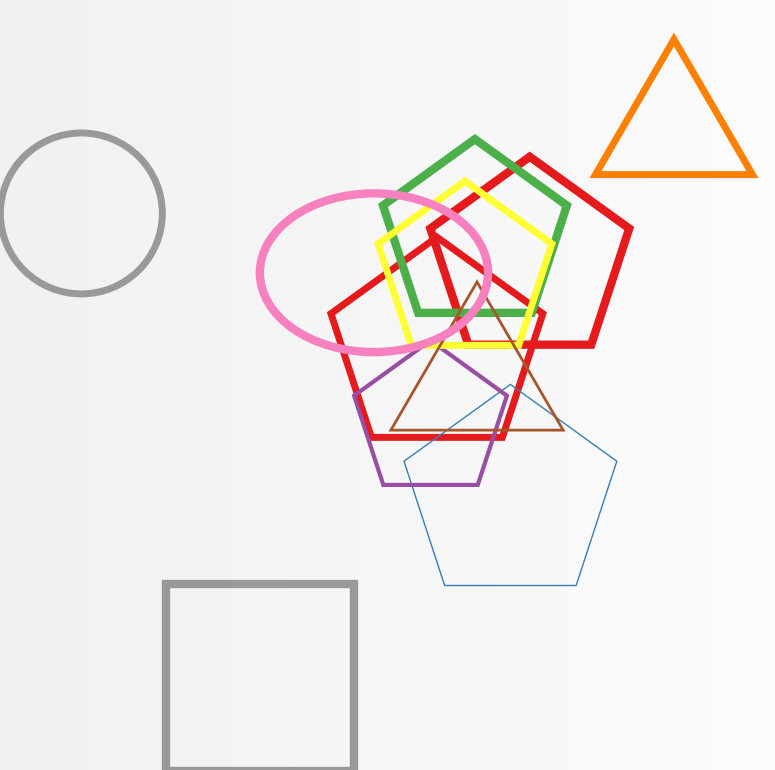[{"shape": "pentagon", "thickness": 2.5, "radius": 0.72, "center": [0.564, 0.548]}, {"shape": "pentagon", "thickness": 3, "radius": 0.67, "center": [0.684, 0.662]}, {"shape": "pentagon", "thickness": 0.5, "radius": 0.72, "center": [0.659, 0.356]}, {"shape": "pentagon", "thickness": 3, "radius": 0.62, "center": [0.613, 0.695]}, {"shape": "pentagon", "thickness": 1.5, "radius": 0.52, "center": [0.556, 0.454]}, {"shape": "triangle", "thickness": 2.5, "radius": 0.59, "center": [0.87, 0.832]}, {"shape": "pentagon", "thickness": 2.5, "radius": 0.59, "center": [0.6, 0.647]}, {"shape": "triangle", "thickness": 1, "radius": 0.64, "center": [0.615, 0.506]}, {"shape": "oval", "thickness": 3, "radius": 0.74, "center": [0.483, 0.646]}, {"shape": "circle", "thickness": 2.5, "radius": 0.52, "center": [0.105, 0.723]}, {"shape": "square", "thickness": 3, "radius": 0.61, "center": [0.335, 0.121]}]